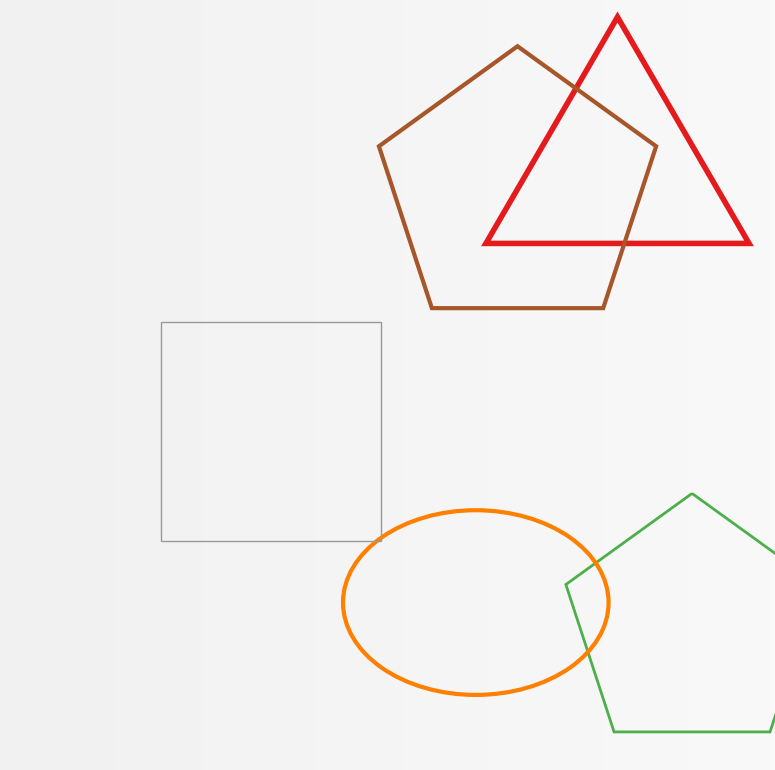[{"shape": "triangle", "thickness": 2, "radius": 0.98, "center": [0.797, 0.782]}, {"shape": "pentagon", "thickness": 1, "radius": 0.86, "center": [0.893, 0.188]}, {"shape": "oval", "thickness": 1.5, "radius": 0.86, "center": [0.614, 0.217]}, {"shape": "pentagon", "thickness": 1.5, "radius": 0.94, "center": [0.668, 0.752]}, {"shape": "square", "thickness": 0.5, "radius": 0.71, "center": [0.349, 0.44]}]